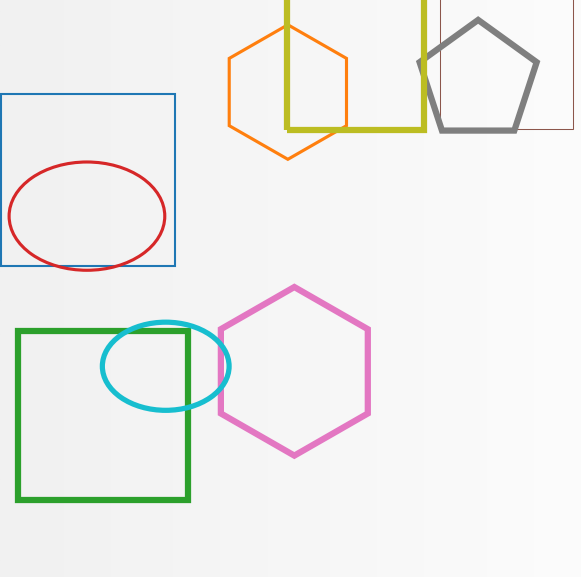[{"shape": "square", "thickness": 1, "radius": 0.75, "center": [0.151, 0.687]}, {"shape": "hexagon", "thickness": 1.5, "radius": 0.58, "center": [0.495, 0.84]}, {"shape": "square", "thickness": 3, "radius": 0.73, "center": [0.178, 0.28]}, {"shape": "oval", "thickness": 1.5, "radius": 0.67, "center": [0.15, 0.625]}, {"shape": "square", "thickness": 0.5, "radius": 0.57, "center": [0.871, 0.89]}, {"shape": "hexagon", "thickness": 3, "radius": 0.73, "center": [0.506, 0.356]}, {"shape": "pentagon", "thickness": 3, "radius": 0.53, "center": [0.823, 0.859]}, {"shape": "square", "thickness": 3, "radius": 0.59, "center": [0.611, 0.892]}, {"shape": "oval", "thickness": 2.5, "radius": 0.55, "center": [0.285, 0.365]}]